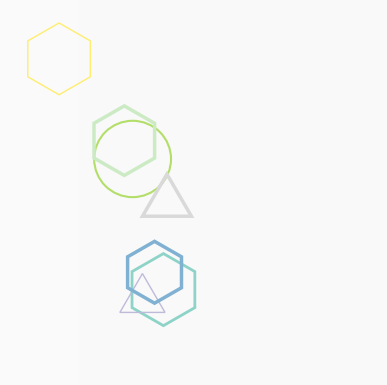[{"shape": "hexagon", "thickness": 2, "radius": 0.47, "center": [0.422, 0.248]}, {"shape": "triangle", "thickness": 1, "radius": 0.34, "center": [0.368, 0.222]}, {"shape": "hexagon", "thickness": 2.5, "radius": 0.4, "center": [0.399, 0.293]}, {"shape": "circle", "thickness": 1.5, "radius": 0.5, "center": [0.342, 0.587]}, {"shape": "triangle", "thickness": 2.5, "radius": 0.36, "center": [0.431, 0.475]}, {"shape": "hexagon", "thickness": 2.5, "radius": 0.45, "center": [0.321, 0.635]}, {"shape": "hexagon", "thickness": 1, "radius": 0.47, "center": [0.152, 0.847]}]